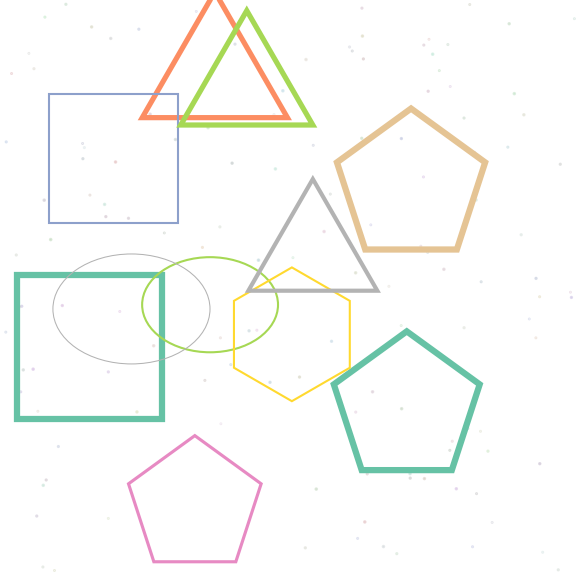[{"shape": "square", "thickness": 3, "radius": 0.63, "center": [0.155, 0.398]}, {"shape": "pentagon", "thickness": 3, "radius": 0.66, "center": [0.704, 0.293]}, {"shape": "triangle", "thickness": 2.5, "radius": 0.73, "center": [0.372, 0.868]}, {"shape": "square", "thickness": 1, "radius": 0.56, "center": [0.197, 0.724]}, {"shape": "pentagon", "thickness": 1.5, "radius": 0.6, "center": [0.337, 0.124]}, {"shape": "oval", "thickness": 1, "radius": 0.59, "center": [0.364, 0.471]}, {"shape": "triangle", "thickness": 2.5, "radius": 0.66, "center": [0.427, 0.849]}, {"shape": "hexagon", "thickness": 1, "radius": 0.58, "center": [0.505, 0.42]}, {"shape": "pentagon", "thickness": 3, "radius": 0.67, "center": [0.712, 0.676]}, {"shape": "oval", "thickness": 0.5, "radius": 0.68, "center": [0.228, 0.464]}, {"shape": "triangle", "thickness": 2, "radius": 0.64, "center": [0.542, 0.56]}]